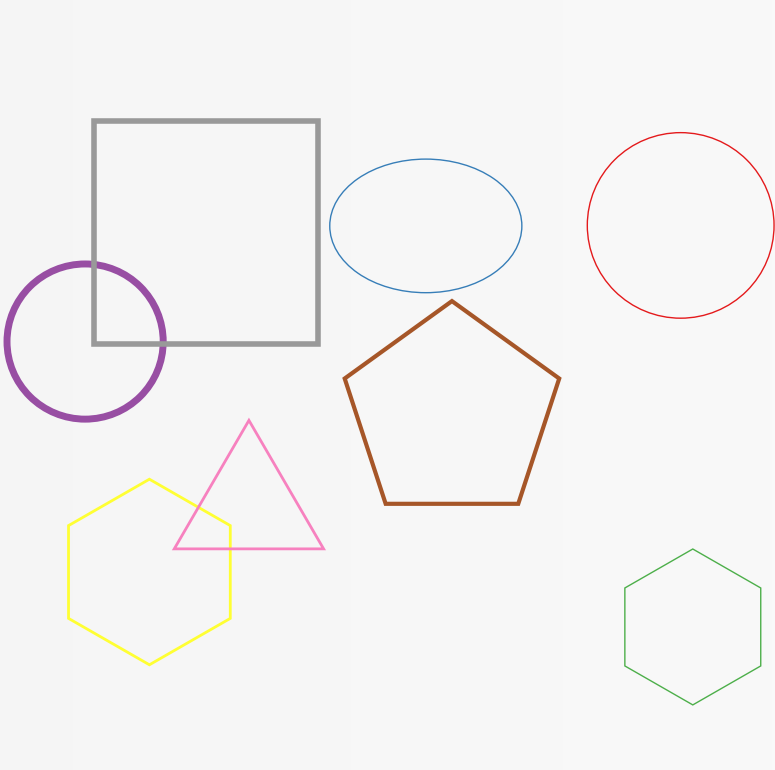[{"shape": "circle", "thickness": 0.5, "radius": 0.6, "center": [0.878, 0.707]}, {"shape": "oval", "thickness": 0.5, "radius": 0.62, "center": [0.549, 0.707]}, {"shape": "hexagon", "thickness": 0.5, "radius": 0.51, "center": [0.894, 0.186]}, {"shape": "circle", "thickness": 2.5, "radius": 0.5, "center": [0.11, 0.556]}, {"shape": "hexagon", "thickness": 1, "radius": 0.6, "center": [0.193, 0.257]}, {"shape": "pentagon", "thickness": 1.5, "radius": 0.73, "center": [0.583, 0.463]}, {"shape": "triangle", "thickness": 1, "radius": 0.56, "center": [0.321, 0.343]}, {"shape": "square", "thickness": 2, "radius": 0.73, "center": [0.266, 0.698]}]